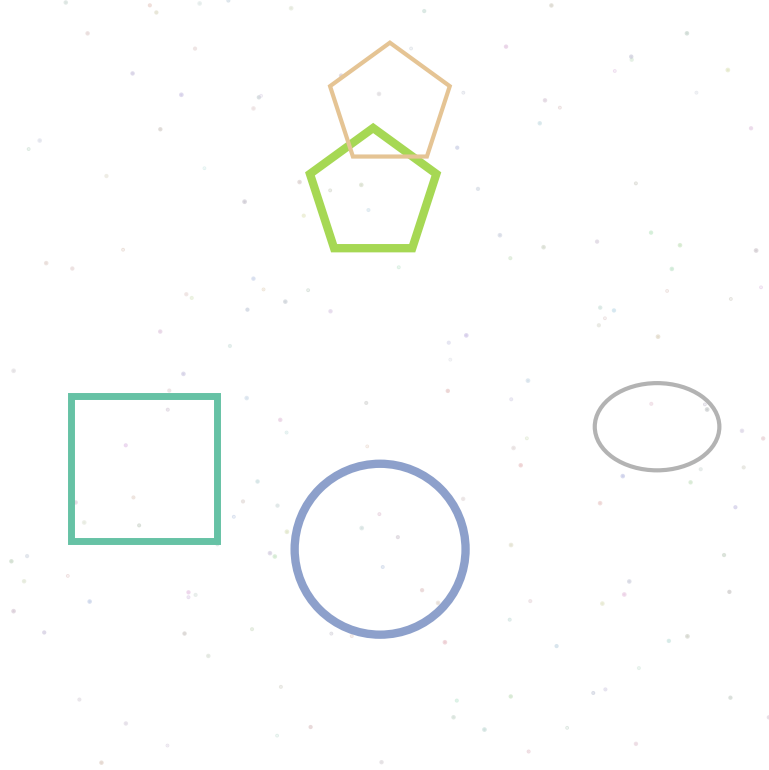[{"shape": "square", "thickness": 2.5, "radius": 0.47, "center": [0.187, 0.391]}, {"shape": "circle", "thickness": 3, "radius": 0.55, "center": [0.494, 0.287]}, {"shape": "pentagon", "thickness": 3, "radius": 0.43, "center": [0.485, 0.747]}, {"shape": "pentagon", "thickness": 1.5, "radius": 0.41, "center": [0.506, 0.863]}, {"shape": "oval", "thickness": 1.5, "radius": 0.4, "center": [0.853, 0.446]}]